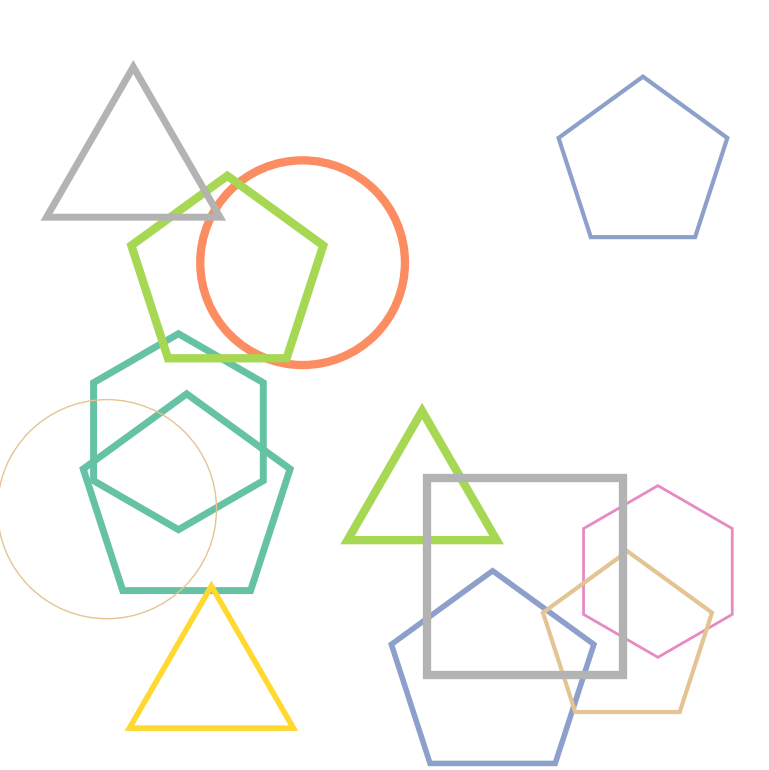[{"shape": "hexagon", "thickness": 2.5, "radius": 0.64, "center": [0.232, 0.439]}, {"shape": "pentagon", "thickness": 2.5, "radius": 0.71, "center": [0.242, 0.347]}, {"shape": "circle", "thickness": 3, "radius": 0.66, "center": [0.393, 0.659]}, {"shape": "pentagon", "thickness": 2, "radius": 0.69, "center": [0.64, 0.12]}, {"shape": "pentagon", "thickness": 1.5, "radius": 0.58, "center": [0.835, 0.785]}, {"shape": "hexagon", "thickness": 1, "radius": 0.56, "center": [0.854, 0.258]}, {"shape": "pentagon", "thickness": 3, "radius": 0.66, "center": [0.295, 0.641]}, {"shape": "triangle", "thickness": 3, "radius": 0.56, "center": [0.548, 0.354]}, {"shape": "triangle", "thickness": 2, "radius": 0.61, "center": [0.275, 0.116]}, {"shape": "circle", "thickness": 0.5, "radius": 0.71, "center": [0.139, 0.339]}, {"shape": "pentagon", "thickness": 1.5, "radius": 0.58, "center": [0.815, 0.169]}, {"shape": "square", "thickness": 3, "radius": 0.64, "center": [0.682, 0.252]}, {"shape": "triangle", "thickness": 2.5, "radius": 0.65, "center": [0.173, 0.783]}]